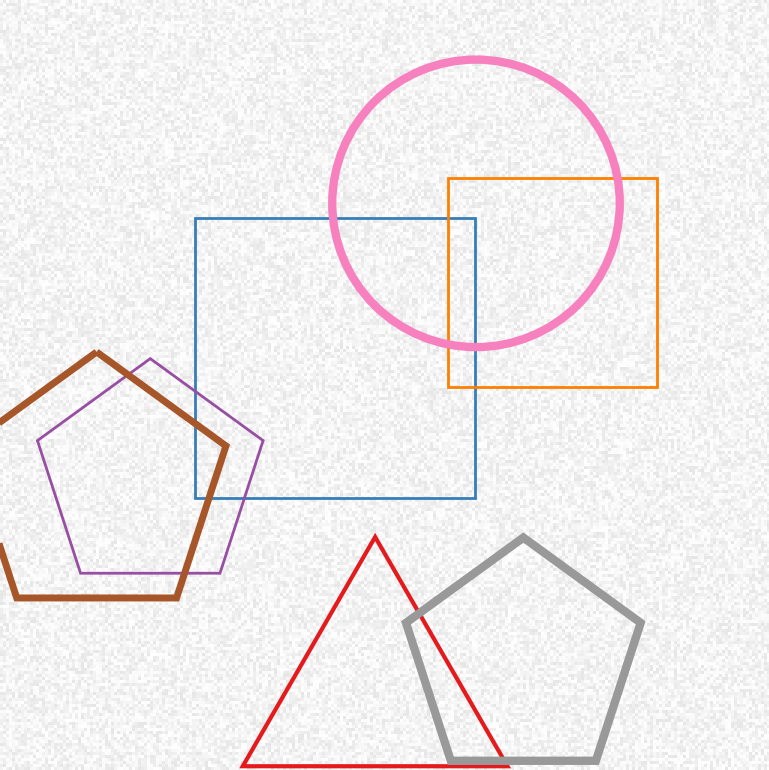[{"shape": "triangle", "thickness": 1.5, "radius": 0.99, "center": [0.487, 0.104]}, {"shape": "square", "thickness": 1, "radius": 0.91, "center": [0.435, 0.535]}, {"shape": "pentagon", "thickness": 1, "radius": 0.77, "center": [0.195, 0.38]}, {"shape": "square", "thickness": 1, "radius": 0.68, "center": [0.718, 0.633]}, {"shape": "pentagon", "thickness": 2.5, "radius": 0.88, "center": [0.126, 0.366]}, {"shape": "circle", "thickness": 3, "radius": 0.93, "center": [0.618, 0.736]}, {"shape": "pentagon", "thickness": 3, "radius": 0.8, "center": [0.68, 0.142]}]